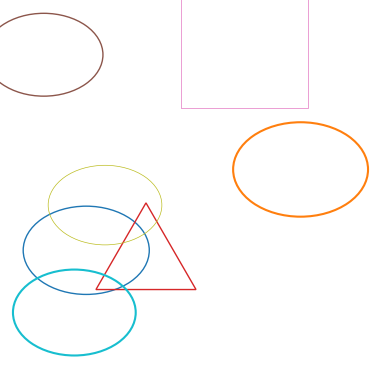[{"shape": "oval", "thickness": 1, "radius": 0.82, "center": [0.224, 0.35]}, {"shape": "oval", "thickness": 1.5, "radius": 0.88, "center": [0.781, 0.56]}, {"shape": "triangle", "thickness": 1, "radius": 0.75, "center": [0.379, 0.323]}, {"shape": "oval", "thickness": 1, "radius": 0.77, "center": [0.114, 0.858]}, {"shape": "square", "thickness": 0.5, "radius": 0.82, "center": [0.636, 0.885]}, {"shape": "oval", "thickness": 0.5, "radius": 0.74, "center": [0.273, 0.467]}, {"shape": "oval", "thickness": 1.5, "radius": 0.8, "center": [0.193, 0.188]}]